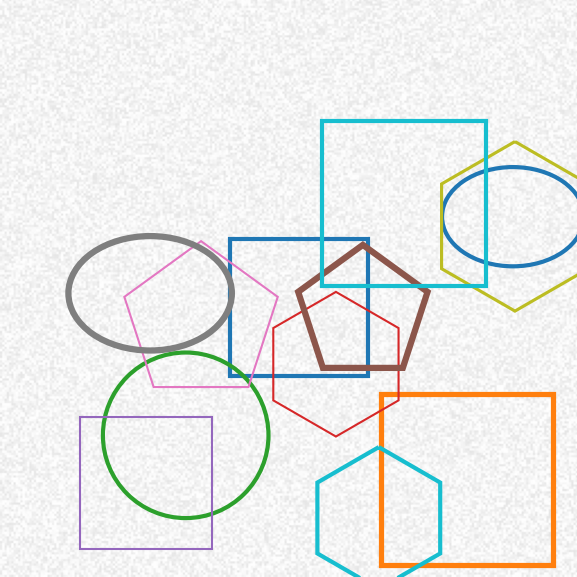[{"shape": "oval", "thickness": 2, "radius": 0.61, "center": [0.888, 0.624]}, {"shape": "square", "thickness": 2, "radius": 0.6, "center": [0.517, 0.466]}, {"shape": "square", "thickness": 2.5, "radius": 0.74, "center": [0.809, 0.169]}, {"shape": "circle", "thickness": 2, "radius": 0.72, "center": [0.322, 0.245]}, {"shape": "hexagon", "thickness": 1, "radius": 0.63, "center": [0.582, 0.368]}, {"shape": "square", "thickness": 1, "radius": 0.57, "center": [0.253, 0.163]}, {"shape": "pentagon", "thickness": 3, "radius": 0.59, "center": [0.628, 0.457]}, {"shape": "pentagon", "thickness": 1, "radius": 0.7, "center": [0.348, 0.442]}, {"shape": "oval", "thickness": 3, "radius": 0.71, "center": [0.26, 0.491]}, {"shape": "hexagon", "thickness": 1.5, "radius": 0.73, "center": [0.892, 0.607]}, {"shape": "hexagon", "thickness": 2, "radius": 0.61, "center": [0.656, 0.102]}, {"shape": "square", "thickness": 2, "radius": 0.71, "center": [0.699, 0.647]}]